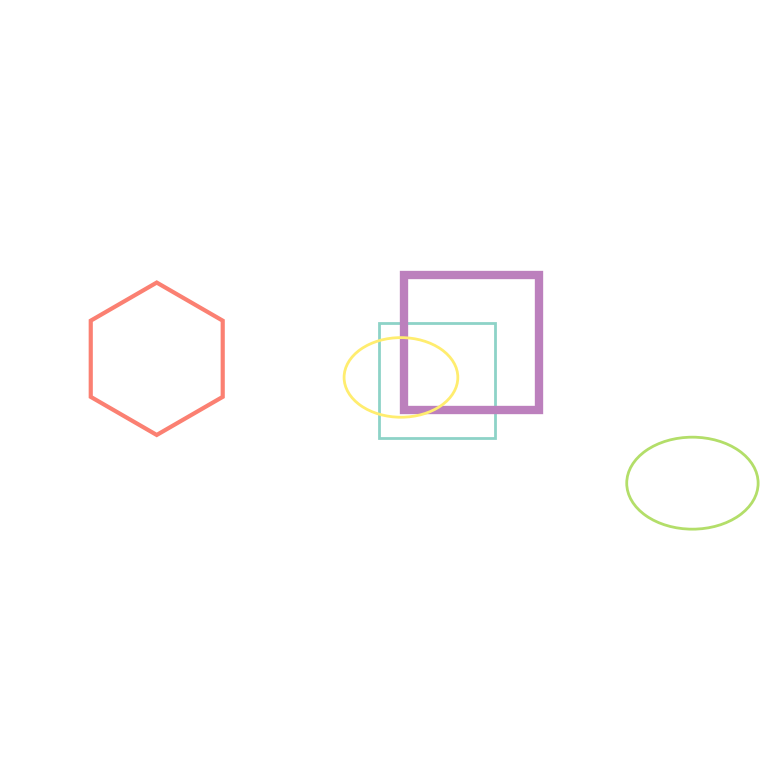[{"shape": "square", "thickness": 1, "radius": 0.37, "center": [0.567, 0.506]}, {"shape": "hexagon", "thickness": 1.5, "radius": 0.49, "center": [0.204, 0.534]}, {"shape": "oval", "thickness": 1, "radius": 0.43, "center": [0.899, 0.373]}, {"shape": "square", "thickness": 3, "radius": 0.44, "center": [0.613, 0.555]}, {"shape": "oval", "thickness": 1, "radius": 0.37, "center": [0.521, 0.51]}]